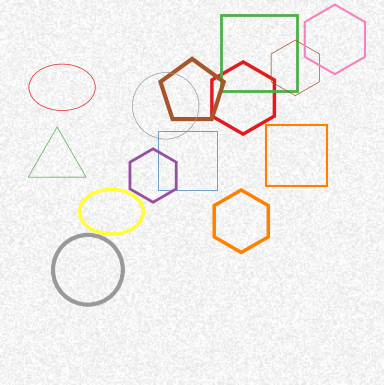[{"shape": "hexagon", "thickness": 2.5, "radius": 0.47, "center": [0.632, 0.745]}, {"shape": "oval", "thickness": 0.5, "radius": 0.43, "center": [0.161, 0.773]}, {"shape": "square", "thickness": 0.5, "radius": 0.39, "center": [0.487, 0.583]}, {"shape": "triangle", "thickness": 0.5, "radius": 0.43, "center": [0.148, 0.583]}, {"shape": "square", "thickness": 2, "radius": 0.49, "center": [0.674, 0.863]}, {"shape": "hexagon", "thickness": 2, "radius": 0.35, "center": [0.398, 0.544]}, {"shape": "square", "thickness": 1.5, "radius": 0.39, "center": [0.771, 0.596]}, {"shape": "hexagon", "thickness": 2.5, "radius": 0.41, "center": [0.627, 0.425]}, {"shape": "oval", "thickness": 2.5, "radius": 0.41, "center": [0.289, 0.45]}, {"shape": "hexagon", "thickness": 0.5, "radius": 0.36, "center": [0.767, 0.824]}, {"shape": "pentagon", "thickness": 3, "radius": 0.43, "center": [0.499, 0.761]}, {"shape": "hexagon", "thickness": 1.5, "radius": 0.45, "center": [0.87, 0.898]}, {"shape": "circle", "thickness": 0.5, "radius": 0.43, "center": [0.43, 0.725]}, {"shape": "circle", "thickness": 3, "radius": 0.45, "center": [0.228, 0.299]}]